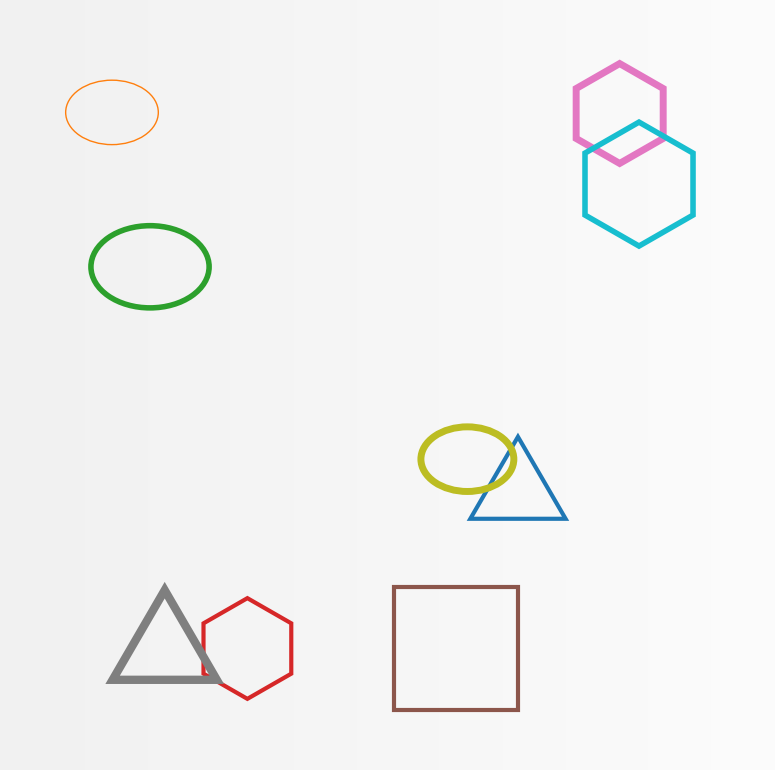[{"shape": "triangle", "thickness": 1.5, "radius": 0.35, "center": [0.668, 0.362]}, {"shape": "oval", "thickness": 0.5, "radius": 0.3, "center": [0.145, 0.854]}, {"shape": "oval", "thickness": 2, "radius": 0.38, "center": [0.194, 0.654]}, {"shape": "hexagon", "thickness": 1.5, "radius": 0.33, "center": [0.319, 0.158]}, {"shape": "square", "thickness": 1.5, "radius": 0.4, "center": [0.588, 0.157]}, {"shape": "hexagon", "thickness": 2.5, "radius": 0.32, "center": [0.8, 0.853]}, {"shape": "triangle", "thickness": 3, "radius": 0.39, "center": [0.213, 0.156]}, {"shape": "oval", "thickness": 2.5, "radius": 0.3, "center": [0.603, 0.404]}, {"shape": "hexagon", "thickness": 2, "radius": 0.4, "center": [0.825, 0.761]}]